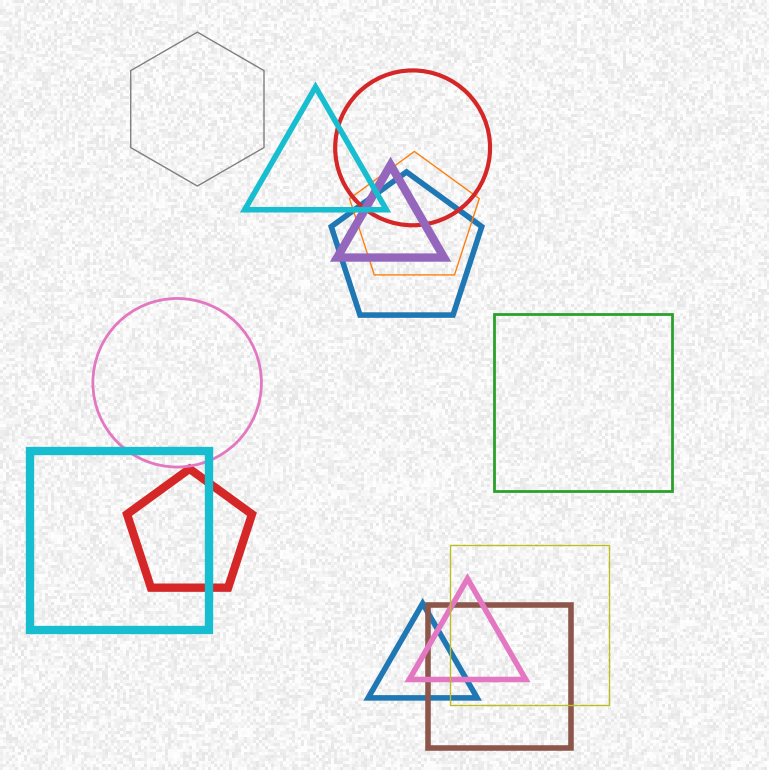[{"shape": "triangle", "thickness": 2, "radius": 0.41, "center": [0.549, 0.135]}, {"shape": "pentagon", "thickness": 2, "radius": 0.51, "center": [0.528, 0.674]}, {"shape": "pentagon", "thickness": 0.5, "radius": 0.44, "center": [0.538, 0.715]}, {"shape": "square", "thickness": 1, "radius": 0.58, "center": [0.757, 0.477]}, {"shape": "circle", "thickness": 1.5, "radius": 0.5, "center": [0.536, 0.808]}, {"shape": "pentagon", "thickness": 3, "radius": 0.43, "center": [0.246, 0.306]}, {"shape": "triangle", "thickness": 3, "radius": 0.4, "center": [0.507, 0.706]}, {"shape": "square", "thickness": 2, "radius": 0.47, "center": [0.649, 0.121]}, {"shape": "triangle", "thickness": 2, "radius": 0.44, "center": [0.607, 0.161]}, {"shape": "circle", "thickness": 1, "radius": 0.55, "center": [0.23, 0.503]}, {"shape": "hexagon", "thickness": 0.5, "radius": 0.5, "center": [0.256, 0.858]}, {"shape": "square", "thickness": 0.5, "radius": 0.52, "center": [0.688, 0.188]}, {"shape": "square", "thickness": 3, "radius": 0.58, "center": [0.155, 0.298]}, {"shape": "triangle", "thickness": 2, "radius": 0.53, "center": [0.41, 0.781]}]